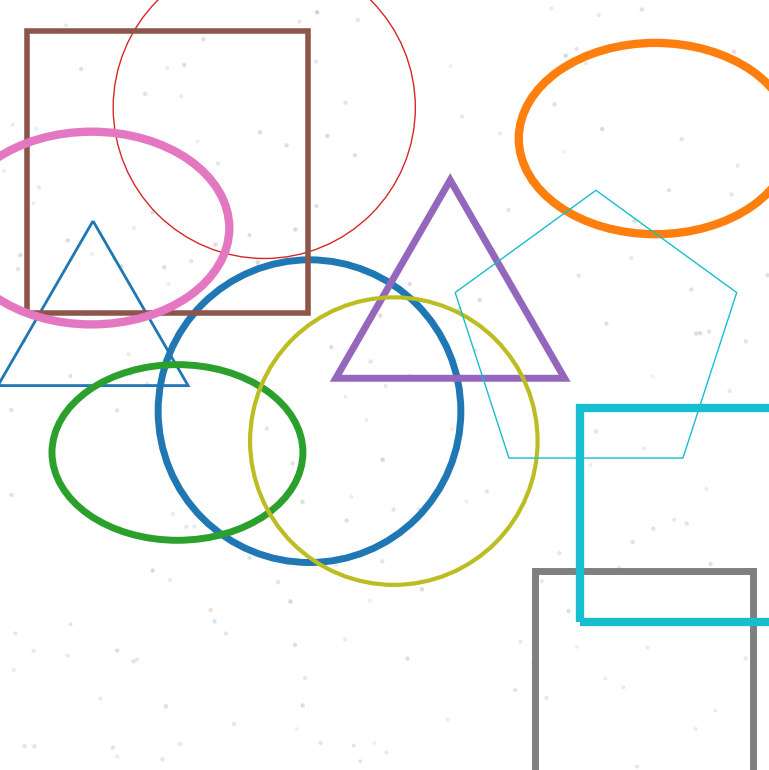[{"shape": "circle", "thickness": 2.5, "radius": 0.98, "center": [0.402, 0.466]}, {"shape": "triangle", "thickness": 1, "radius": 0.71, "center": [0.121, 0.571]}, {"shape": "oval", "thickness": 3, "radius": 0.89, "center": [0.851, 0.82]}, {"shape": "oval", "thickness": 2.5, "radius": 0.81, "center": [0.23, 0.412]}, {"shape": "circle", "thickness": 0.5, "radius": 0.98, "center": [0.343, 0.861]}, {"shape": "triangle", "thickness": 2.5, "radius": 0.86, "center": [0.585, 0.595]}, {"shape": "square", "thickness": 2, "radius": 0.91, "center": [0.218, 0.777]}, {"shape": "oval", "thickness": 3, "radius": 0.89, "center": [0.119, 0.704]}, {"shape": "square", "thickness": 2.5, "radius": 0.71, "center": [0.837, 0.116]}, {"shape": "circle", "thickness": 1.5, "radius": 0.93, "center": [0.511, 0.427]}, {"shape": "square", "thickness": 3, "radius": 0.69, "center": [0.893, 0.331]}, {"shape": "pentagon", "thickness": 0.5, "radius": 0.96, "center": [0.774, 0.561]}]